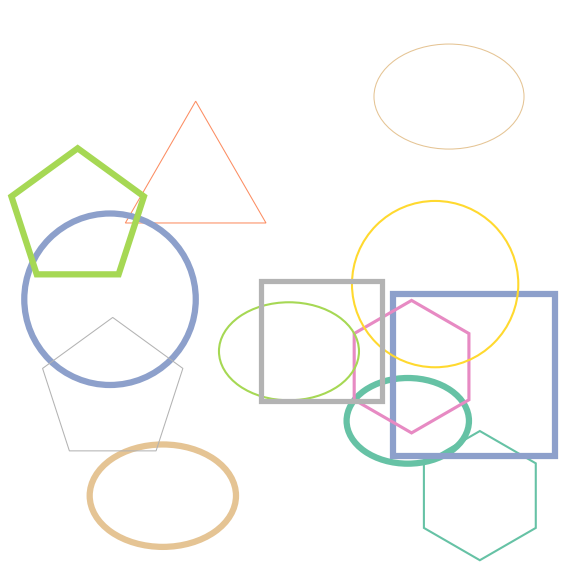[{"shape": "oval", "thickness": 3, "radius": 0.53, "center": [0.706, 0.27]}, {"shape": "hexagon", "thickness": 1, "radius": 0.56, "center": [0.831, 0.141]}, {"shape": "triangle", "thickness": 0.5, "radius": 0.7, "center": [0.339, 0.683]}, {"shape": "circle", "thickness": 3, "radius": 0.74, "center": [0.191, 0.481]}, {"shape": "square", "thickness": 3, "radius": 0.7, "center": [0.82, 0.35]}, {"shape": "hexagon", "thickness": 1.5, "radius": 0.57, "center": [0.713, 0.364]}, {"shape": "pentagon", "thickness": 3, "radius": 0.6, "center": [0.134, 0.622]}, {"shape": "oval", "thickness": 1, "radius": 0.61, "center": [0.5, 0.391]}, {"shape": "circle", "thickness": 1, "radius": 0.72, "center": [0.753, 0.507]}, {"shape": "oval", "thickness": 0.5, "radius": 0.65, "center": [0.777, 0.832]}, {"shape": "oval", "thickness": 3, "radius": 0.63, "center": [0.282, 0.141]}, {"shape": "pentagon", "thickness": 0.5, "radius": 0.64, "center": [0.195, 0.322]}, {"shape": "square", "thickness": 2.5, "radius": 0.52, "center": [0.557, 0.408]}]